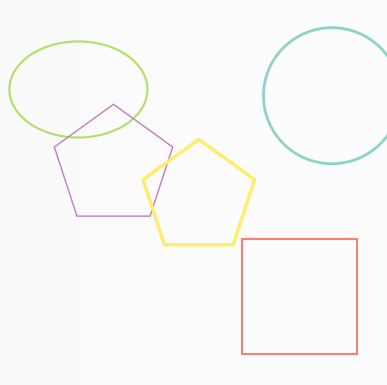[{"shape": "circle", "thickness": 2, "radius": 0.88, "center": [0.857, 0.751]}, {"shape": "square", "thickness": 1.5, "radius": 0.74, "center": [0.773, 0.23]}, {"shape": "oval", "thickness": 1.5, "radius": 0.89, "center": [0.202, 0.768]}, {"shape": "pentagon", "thickness": 1, "radius": 0.8, "center": [0.293, 0.569]}, {"shape": "pentagon", "thickness": 2.5, "radius": 0.76, "center": [0.513, 0.487]}]